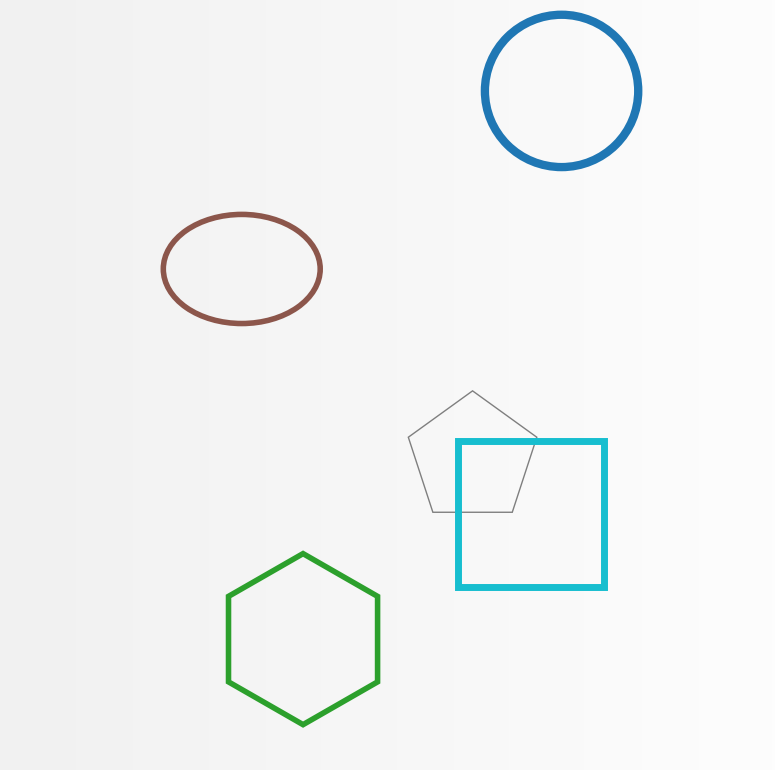[{"shape": "circle", "thickness": 3, "radius": 0.49, "center": [0.725, 0.882]}, {"shape": "hexagon", "thickness": 2, "radius": 0.56, "center": [0.391, 0.17]}, {"shape": "oval", "thickness": 2, "radius": 0.51, "center": [0.312, 0.651]}, {"shape": "pentagon", "thickness": 0.5, "radius": 0.44, "center": [0.61, 0.405]}, {"shape": "square", "thickness": 2.5, "radius": 0.47, "center": [0.685, 0.332]}]